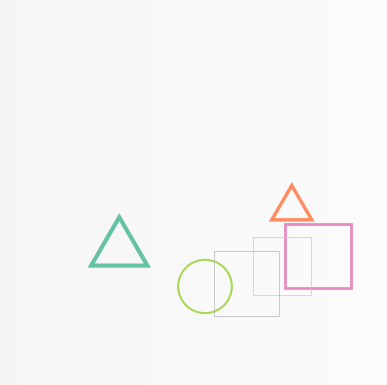[{"shape": "triangle", "thickness": 3, "radius": 0.42, "center": [0.308, 0.352]}, {"shape": "triangle", "thickness": 2.5, "radius": 0.3, "center": [0.753, 0.459]}, {"shape": "square", "thickness": 2, "radius": 0.42, "center": [0.821, 0.335]}, {"shape": "circle", "thickness": 1.5, "radius": 0.35, "center": [0.529, 0.256]}, {"shape": "square", "thickness": 0.5, "radius": 0.37, "center": [0.728, 0.309]}, {"shape": "square", "thickness": 0.5, "radius": 0.42, "center": [0.636, 0.264]}]